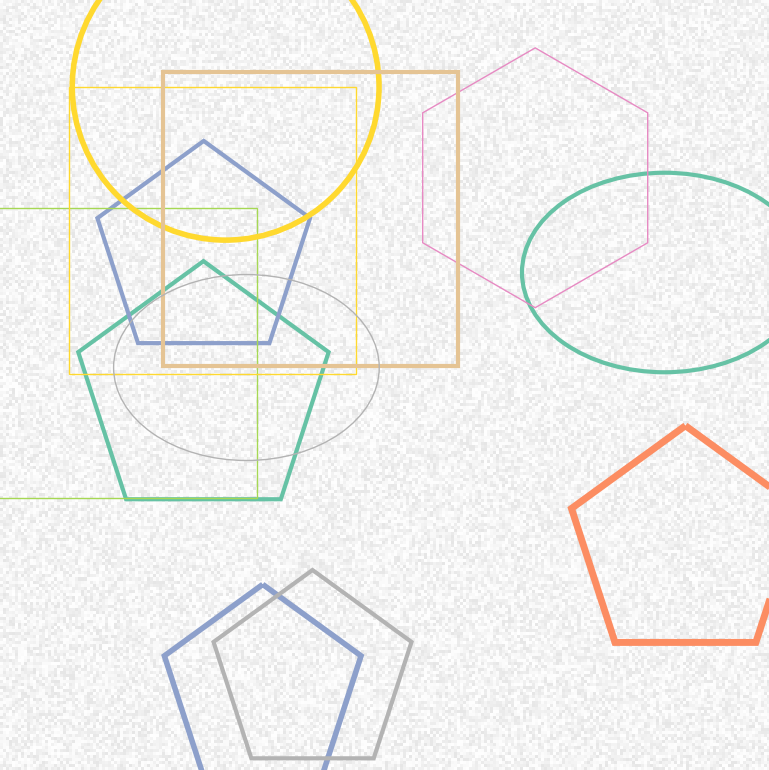[{"shape": "pentagon", "thickness": 1.5, "radius": 0.85, "center": [0.264, 0.49]}, {"shape": "oval", "thickness": 1.5, "radius": 0.93, "center": [0.863, 0.646]}, {"shape": "pentagon", "thickness": 2.5, "radius": 0.78, "center": [0.89, 0.292]}, {"shape": "pentagon", "thickness": 2, "radius": 0.67, "center": [0.341, 0.107]}, {"shape": "pentagon", "thickness": 1.5, "radius": 0.73, "center": [0.265, 0.672]}, {"shape": "hexagon", "thickness": 0.5, "radius": 0.84, "center": [0.695, 0.769]}, {"shape": "square", "thickness": 0.5, "radius": 0.94, "center": [0.146, 0.541]}, {"shape": "square", "thickness": 0.5, "radius": 0.93, "center": [0.276, 0.701]}, {"shape": "circle", "thickness": 2, "radius": 1.0, "center": [0.293, 0.887]}, {"shape": "square", "thickness": 1.5, "radius": 0.96, "center": [0.404, 0.715]}, {"shape": "pentagon", "thickness": 1.5, "radius": 0.68, "center": [0.406, 0.125]}, {"shape": "oval", "thickness": 0.5, "radius": 0.86, "center": [0.32, 0.523]}]